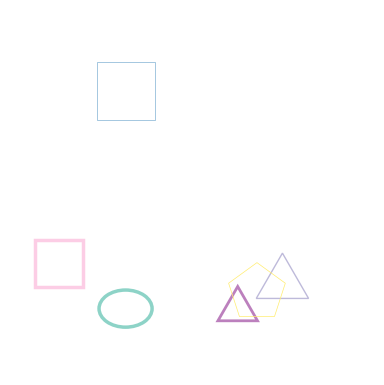[{"shape": "oval", "thickness": 2.5, "radius": 0.34, "center": [0.326, 0.198]}, {"shape": "triangle", "thickness": 1, "radius": 0.39, "center": [0.734, 0.264]}, {"shape": "square", "thickness": 0.5, "radius": 0.38, "center": [0.328, 0.764]}, {"shape": "square", "thickness": 2.5, "radius": 0.31, "center": [0.154, 0.316]}, {"shape": "triangle", "thickness": 2, "radius": 0.3, "center": [0.617, 0.196]}, {"shape": "pentagon", "thickness": 0.5, "radius": 0.39, "center": [0.667, 0.24]}]